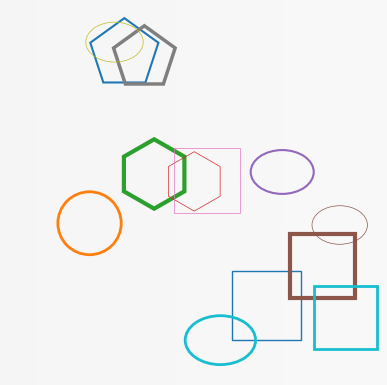[{"shape": "pentagon", "thickness": 1.5, "radius": 0.46, "center": [0.321, 0.861]}, {"shape": "square", "thickness": 1, "radius": 0.44, "center": [0.688, 0.207]}, {"shape": "circle", "thickness": 2, "radius": 0.41, "center": [0.231, 0.42]}, {"shape": "hexagon", "thickness": 3, "radius": 0.45, "center": [0.398, 0.548]}, {"shape": "hexagon", "thickness": 0.5, "radius": 0.39, "center": [0.501, 0.529]}, {"shape": "oval", "thickness": 1.5, "radius": 0.41, "center": [0.728, 0.553]}, {"shape": "square", "thickness": 3, "radius": 0.42, "center": [0.832, 0.31]}, {"shape": "oval", "thickness": 0.5, "radius": 0.36, "center": [0.877, 0.416]}, {"shape": "square", "thickness": 0.5, "radius": 0.42, "center": [0.534, 0.53]}, {"shape": "pentagon", "thickness": 2.5, "radius": 0.42, "center": [0.373, 0.849]}, {"shape": "oval", "thickness": 0.5, "radius": 0.37, "center": [0.296, 0.891]}, {"shape": "oval", "thickness": 2, "radius": 0.45, "center": [0.569, 0.116]}, {"shape": "square", "thickness": 2, "radius": 0.41, "center": [0.892, 0.176]}]